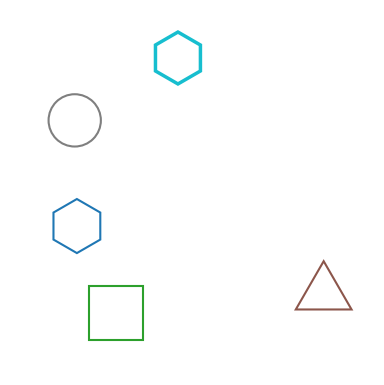[{"shape": "hexagon", "thickness": 1.5, "radius": 0.35, "center": [0.2, 0.413]}, {"shape": "square", "thickness": 1.5, "radius": 0.35, "center": [0.3, 0.186]}, {"shape": "triangle", "thickness": 1.5, "radius": 0.42, "center": [0.841, 0.238]}, {"shape": "circle", "thickness": 1.5, "radius": 0.34, "center": [0.194, 0.687]}, {"shape": "hexagon", "thickness": 2.5, "radius": 0.34, "center": [0.462, 0.849]}]